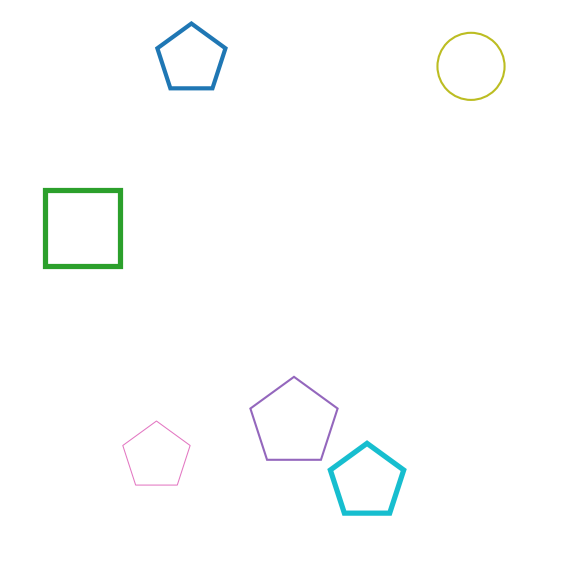[{"shape": "pentagon", "thickness": 2, "radius": 0.31, "center": [0.331, 0.896]}, {"shape": "square", "thickness": 2.5, "radius": 0.33, "center": [0.142, 0.604]}, {"shape": "pentagon", "thickness": 1, "radius": 0.4, "center": [0.509, 0.267]}, {"shape": "pentagon", "thickness": 0.5, "radius": 0.31, "center": [0.271, 0.209]}, {"shape": "circle", "thickness": 1, "radius": 0.29, "center": [0.816, 0.884]}, {"shape": "pentagon", "thickness": 2.5, "radius": 0.33, "center": [0.636, 0.165]}]